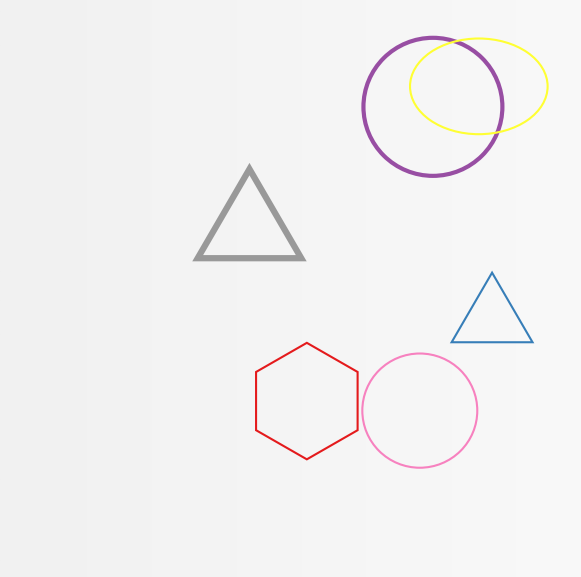[{"shape": "hexagon", "thickness": 1, "radius": 0.5, "center": [0.528, 0.305]}, {"shape": "triangle", "thickness": 1, "radius": 0.4, "center": [0.847, 0.447]}, {"shape": "circle", "thickness": 2, "radius": 0.6, "center": [0.745, 0.814]}, {"shape": "oval", "thickness": 1, "radius": 0.59, "center": [0.824, 0.85]}, {"shape": "circle", "thickness": 1, "radius": 0.49, "center": [0.722, 0.288]}, {"shape": "triangle", "thickness": 3, "radius": 0.51, "center": [0.429, 0.603]}]